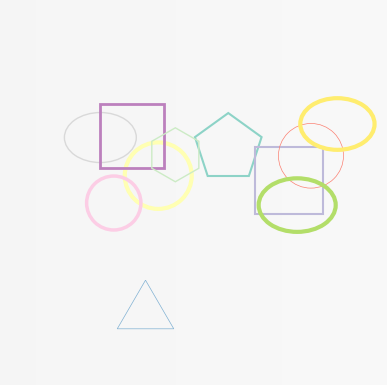[{"shape": "pentagon", "thickness": 1.5, "radius": 0.45, "center": [0.589, 0.616]}, {"shape": "circle", "thickness": 3, "radius": 0.43, "center": [0.408, 0.544]}, {"shape": "square", "thickness": 1.5, "radius": 0.44, "center": [0.745, 0.531]}, {"shape": "circle", "thickness": 0.5, "radius": 0.42, "center": [0.802, 0.595]}, {"shape": "triangle", "thickness": 0.5, "radius": 0.42, "center": [0.376, 0.188]}, {"shape": "oval", "thickness": 3, "radius": 0.5, "center": [0.767, 0.467]}, {"shape": "circle", "thickness": 2.5, "radius": 0.35, "center": [0.294, 0.473]}, {"shape": "oval", "thickness": 1, "radius": 0.46, "center": [0.259, 0.643]}, {"shape": "square", "thickness": 2, "radius": 0.41, "center": [0.341, 0.646]}, {"shape": "hexagon", "thickness": 1, "radius": 0.35, "center": [0.452, 0.598]}, {"shape": "oval", "thickness": 3, "radius": 0.48, "center": [0.871, 0.678]}]